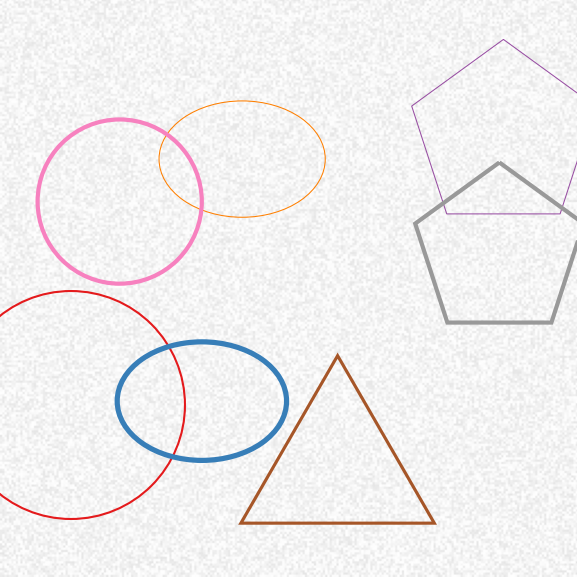[{"shape": "circle", "thickness": 1, "radius": 0.99, "center": [0.123, 0.298]}, {"shape": "oval", "thickness": 2.5, "radius": 0.73, "center": [0.35, 0.305]}, {"shape": "pentagon", "thickness": 0.5, "radius": 0.84, "center": [0.872, 0.764]}, {"shape": "oval", "thickness": 0.5, "radius": 0.72, "center": [0.419, 0.724]}, {"shape": "triangle", "thickness": 1.5, "radius": 0.97, "center": [0.585, 0.19]}, {"shape": "circle", "thickness": 2, "radius": 0.71, "center": [0.207, 0.65]}, {"shape": "pentagon", "thickness": 2, "radius": 0.77, "center": [0.865, 0.565]}]